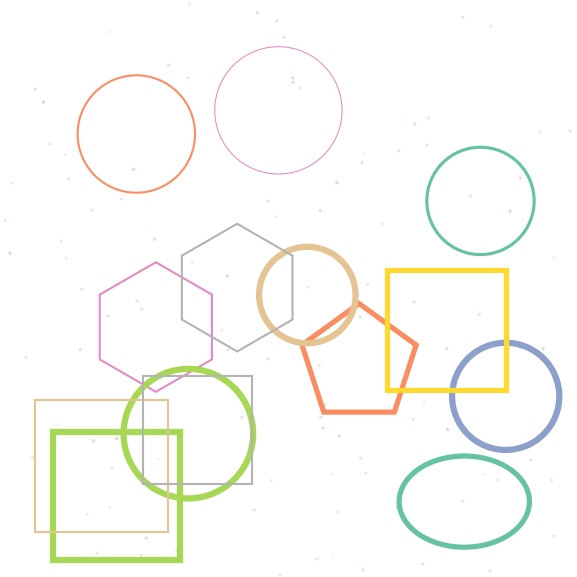[{"shape": "oval", "thickness": 2.5, "radius": 0.56, "center": [0.804, 0.131]}, {"shape": "circle", "thickness": 1.5, "radius": 0.46, "center": [0.832, 0.651]}, {"shape": "pentagon", "thickness": 2.5, "radius": 0.52, "center": [0.622, 0.37]}, {"shape": "circle", "thickness": 1, "radius": 0.51, "center": [0.236, 0.767]}, {"shape": "circle", "thickness": 3, "radius": 0.46, "center": [0.876, 0.313]}, {"shape": "hexagon", "thickness": 1, "radius": 0.56, "center": [0.27, 0.433]}, {"shape": "circle", "thickness": 0.5, "radius": 0.55, "center": [0.482, 0.808]}, {"shape": "circle", "thickness": 3, "radius": 0.56, "center": [0.326, 0.248]}, {"shape": "square", "thickness": 3, "radius": 0.55, "center": [0.201, 0.14]}, {"shape": "square", "thickness": 2.5, "radius": 0.52, "center": [0.773, 0.427]}, {"shape": "circle", "thickness": 3, "radius": 0.42, "center": [0.532, 0.488]}, {"shape": "square", "thickness": 1, "radius": 0.57, "center": [0.176, 0.192]}, {"shape": "square", "thickness": 1, "radius": 0.47, "center": [0.342, 0.255]}, {"shape": "hexagon", "thickness": 1, "radius": 0.55, "center": [0.411, 0.501]}]